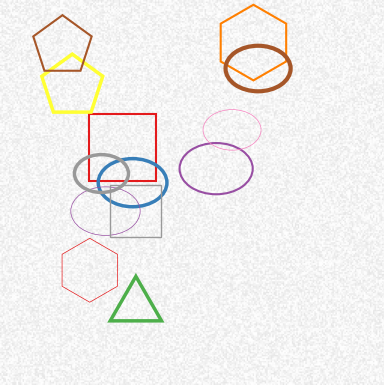[{"shape": "hexagon", "thickness": 0.5, "radius": 0.42, "center": [0.233, 0.298]}, {"shape": "square", "thickness": 1.5, "radius": 0.44, "center": [0.318, 0.618]}, {"shape": "oval", "thickness": 2.5, "radius": 0.45, "center": [0.344, 0.525]}, {"shape": "triangle", "thickness": 2.5, "radius": 0.38, "center": [0.353, 0.205]}, {"shape": "oval", "thickness": 0.5, "radius": 0.45, "center": [0.274, 0.452]}, {"shape": "oval", "thickness": 1.5, "radius": 0.48, "center": [0.561, 0.562]}, {"shape": "hexagon", "thickness": 1.5, "radius": 0.49, "center": [0.658, 0.889]}, {"shape": "pentagon", "thickness": 2.5, "radius": 0.42, "center": [0.188, 0.776]}, {"shape": "oval", "thickness": 3, "radius": 0.42, "center": [0.67, 0.822]}, {"shape": "pentagon", "thickness": 1.5, "radius": 0.4, "center": [0.162, 0.881]}, {"shape": "oval", "thickness": 0.5, "radius": 0.38, "center": [0.603, 0.663]}, {"shape": "square", "thickness": 1, "radius": 0.33, "center": [0.352, 0.452]}, {"shape": "oval", "thickness": 2.5, "radius": 0.35, "center": [0.264, 0.549]}]